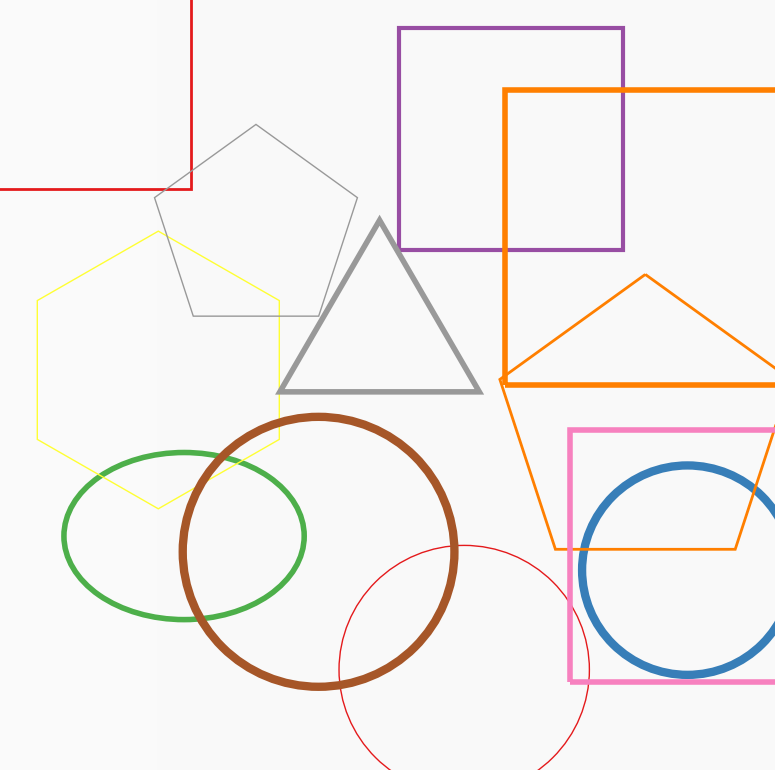[{"shape": "square", "thickness": 1, "radius": 0.7, "center": [0.105, 0.895]}, {"shape": "circle", "thickness": 0.5, "radius": 0.81, "center": [0.599, 0.13]}, {"shape": "circle", "thickness": 3, "radius": 0.68, "center": [0.887, 0.26]}, {"shape": "oval", "thickness": 2, "radius": 0.78, "center": [0.238, 0.304]}, {"shape": "square", "thickness": 1.5, "radius": 0.72, "center": [0.659, 0.82]}, {"shape": "pentagon", "thickness": 1, "radius": 0.99, "center": [0.833, 0.446]}, {"shape": "square", "thickness": 2, "radius": 0.96, "center": [0.843, 0.692]}, {"shape": "hexagon", "thickness": 0.5, "radius": 0.9, "center": [0.204, 0.52]}, {"shape": "circle", "thickness": 3, "radius": 0.88, "center": [0.411, 0.283]}, {"shape": "square", "thickness": 2, "radius": 0.82, "center": [0.899, 0.278]}, {"shape": "triangle", "thickness": 2, "radius": 0.74, "center": [0.49, 0.565]}, {"shape": "pentagon", "thickness": 0.5, "radius": 0.69, "center": [0.33, 0.701]}]